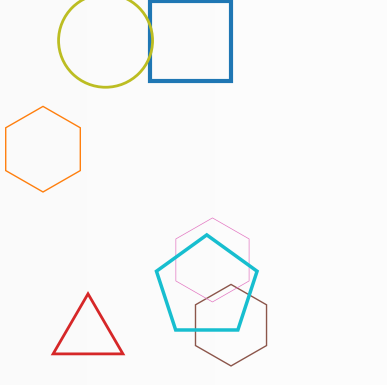[{"shape": "square", "thickness": 3, "radius": 0.52, "center": [0.492, 0.893]}, {"shape": "hexagon", "thickness": 1, "radius": 0.56, "center": [0.111, 0.613]}, {"shape": "triangle", "thickness": 2, "radius": 0.52, "center": [0.227, 0.133]}, {"shape": "hexagon", "thickness": 1, "radius": 0.53, "center": [0.596, 0.155]}, {"shape": "hexagon", "thickness": 0.5, "radius": 0.55, "center": [0.548, 0.325]}, {"shape": "circle", "thickness": 2, "radius": 0.61, "center": [0.272, 0.895]}, {"shape": "pentagon", "thickness": 2.5, "radius": 0.68, "center": [0.534, 0.253]}]